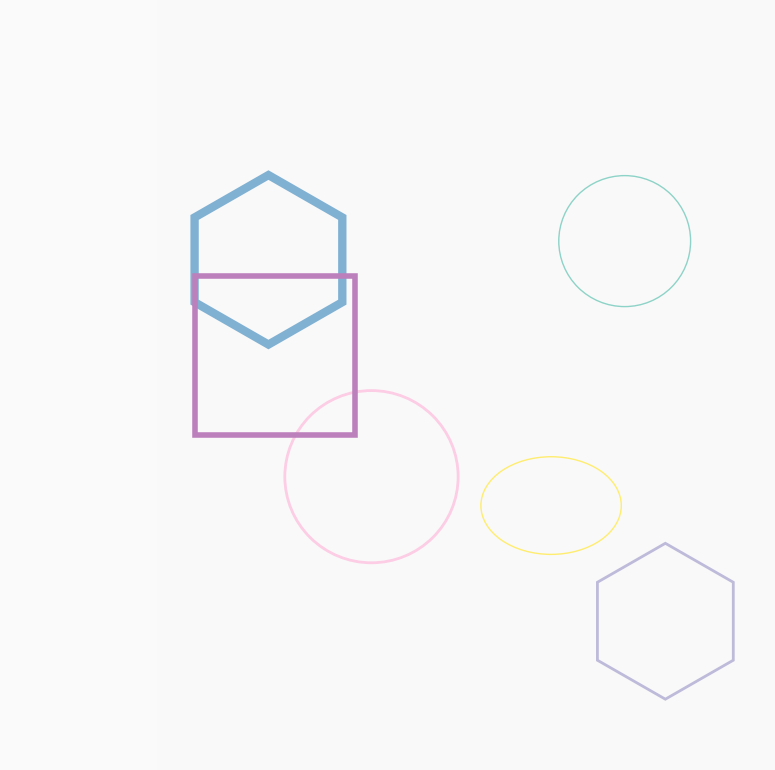[{"shape": "circle", "thickness": 0.5, "radius": 0.43, "center": [0.806, 0.687]}, {"shape": "hexagon", "thickness": 1, "radius": 0.51, "center": [0.859, 0.193]}, {"shape": "hexagon", "thickness": 3, "radius": 0.55, "center": [0.346, 0.663]}, {"shape": "circle", "thickness": 1, "radius": 0.56, "center": [0.479, 0.381]}, {"shape": "square", "thickness": 2, "radius": 0.52, "center": [0.355, 0.538]}, {"shape": "oval", "thickness": 0.5, "radius": 0.45, "center": [0.711, 0.343]}]